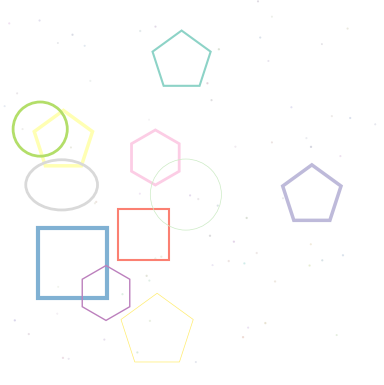[{"shape": "pentagon", "thickness": 1.5, "radius": 0.4, "center": [0.472, 0.841]}, {"shape": "pentagon", "thickness": 2.5, "radius": 0.4, "center": [0.165, 0.634]}, {"shape": "pentagon", "thickness": 2.5, "radius": 0.4, "center": [0.81, 0.492]}, {"shape": "square", "thickness": 1.5, "radius": 0.34, "center": [0.373, 0.391]}, {"shape": "square", "thickness": 3, "radius": 0.45, "center": [0.188, 0.317]}, {"shape": "circle", "thickness": 2, "radius": 0.35, "center": [0.104, 0.665]}, {"shape": "hexagon", "thickness": 2, "radius": 0.36, "center": [0.404, 0.591]}, {"shape": "oval", "thickness": 2, "radius": 0.47, "center": [0.16, 0.52]}, {"shape": "hexagon", "thickness": 1, "radius": 0.36, "center": [0.275, 0.239]}, {"shape": "circle", "thickness": 0.5, "radius": 0.46, "center": [0.483, 0.495]}, {"shape": "pentagon", "thickness": 0.5, "radius": 0.49, "center": [0.408, 0.14]}]